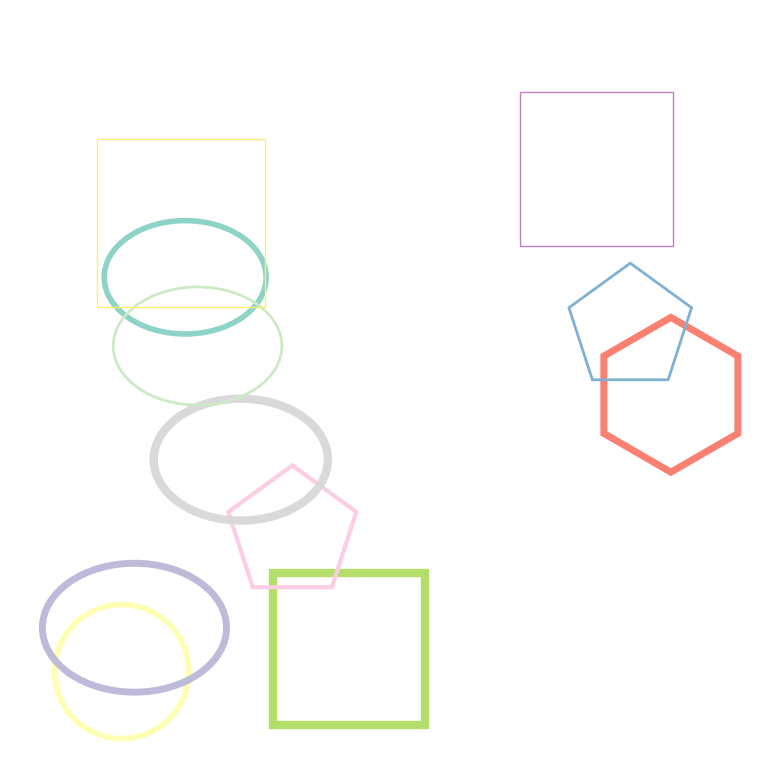[{"shape": "oval", "thickness": 2, "radius": 0.53, "center": [0.24, 0.64]}, {"shape": "circle", "thickness": 2, "radius": 0.44, "center": [0.158, 0.128]}, {"shape": "oval", "thickness": 2.5, "radius": 0.6, "center": [0.175, 0.185]}, {"shape": "hexagon", "thickness": 2.5, "radius": 0.5, "center": [0.871, 0.487]}, {"shape": "pentagon", "thickness": 1, "radius": 0.42, "center": [0.819, 0.575]}, {"shape": "square", "thickness": 3, "radius": 0.49, "center": [0.453, 0.158]}, {"shape": "pentagon", "thickness": 1.5, "radius": 0.44, "center": [0.38, 0.308]}, {"shape": "oval", "thickness": 3, "radius": 0.57, "center": [0.313, 0.403]}, {"shape": "square", "thickness": 0.5, "radius": 0.5, "center": [0.775, 0.781]}, {"shape": "oval", "thickness": 1, "radius": 0.55, "center": [0.257, 0.551]}, {"shape": "square", "thickness": 0.5, "radius": 0.55, "center": [0.235, 0.71]}]